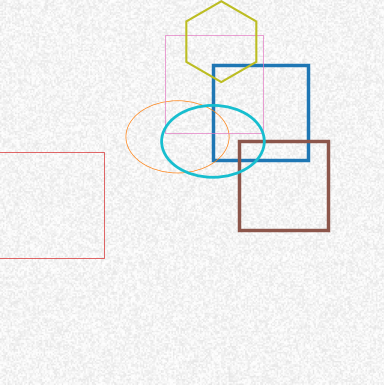[{"shape": "square", "thickness": 2.5, "radius": 0.61, "center": [0.677, 0.708]}, {"shape": "oval", "thickness": 0.5, "radius": 0.67, "center": [0.461, 0.645]}, {"shape": "square", "thickness": 0.5, "radius": 0.69, "center": [0.133, 0.467]}, {"shape": "square", "thickness": 2.5, "radius": 0.58, "center": [0.737, 0.519]}, {"shape": "square", "thickness": 0.5, "radius": 0.64, "center": [0.556, 0.782]}, {"shape": "hexagon", "thickness": 1.5, "radius": 0.52, "center": [0.575, 0.892]}, {"shape": "oval", "thickness": 2, "radius": 0.67, "center": [0.553, 0.633]}]